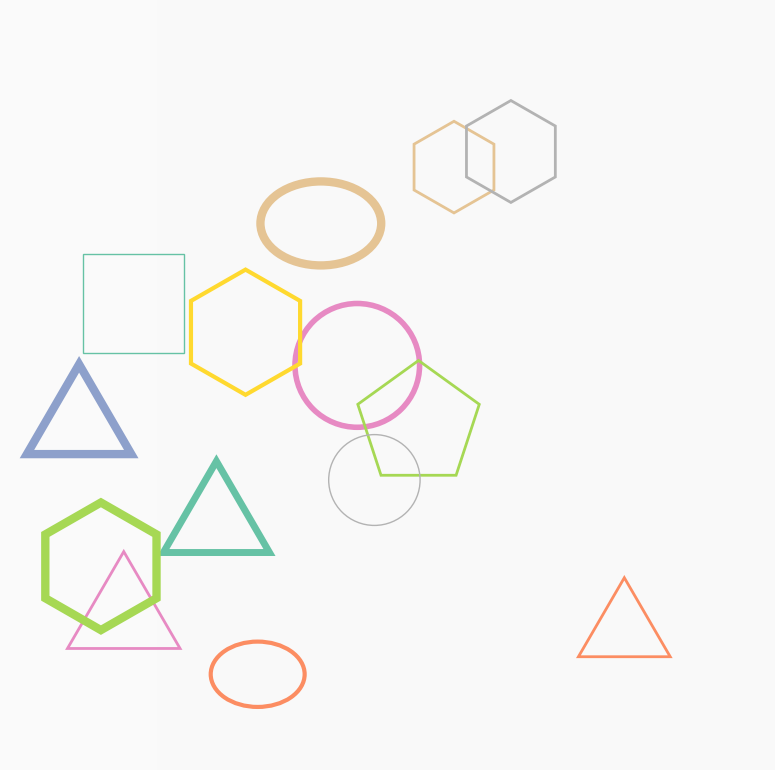[{"shape": "triangle", "thickness": 2.5, "radius": 0.4, "center": [0.279, 0.322]}, {"shape": "square", "thickness": 0.5, "radius": 0.32, "center": [0.172, 0.606]}, {"shape": "oval", "thickness": 1.5, "radius": 0.3, "center": [0.332, 0.124]}, {"shape": "triangle", "thickness": 1, "radius": 0.34, "center": [0.806, 0.181]}, {"shape": "triangle", "thickness": 3, "radius": 0.39, "center": [0.102, 0.449]}, {"shape": "triangle", "thickness": 1, "radius": 0.42, "center": [0.16, 0.2]}, {"shape": "circle", "thickness": 2, "radius": 0.4, "center": [0.461, 0.525]}, {"shape": "pentagon", "thickness": 1, "radius": 0.41, "center": [0.54, 0.449]}, {"shape": "hexagon", "thickness": 3, "radius": 0.41, "center": [0.13, 0.265]}, {"shape": "hexagon", "thickness": 1.5, "radius": 0.41, "center": [0.317, 0.569]}, {"shape": "hexagon", "thickness": 1, "radius": 0.3, "center": [0.586, 0.783]}, {"shape": "oval", "thickness": 3, "radius": 0.39, "center": [0.414, 0.71]}, {"shape": "hexagon", "thickness": 1, "radius": 0.33, "center": [0.659, 0.803]}, {"shape": "circle", "thickness": 0.5, "radius": 0.29, "center": [0.483, 0.377]}]